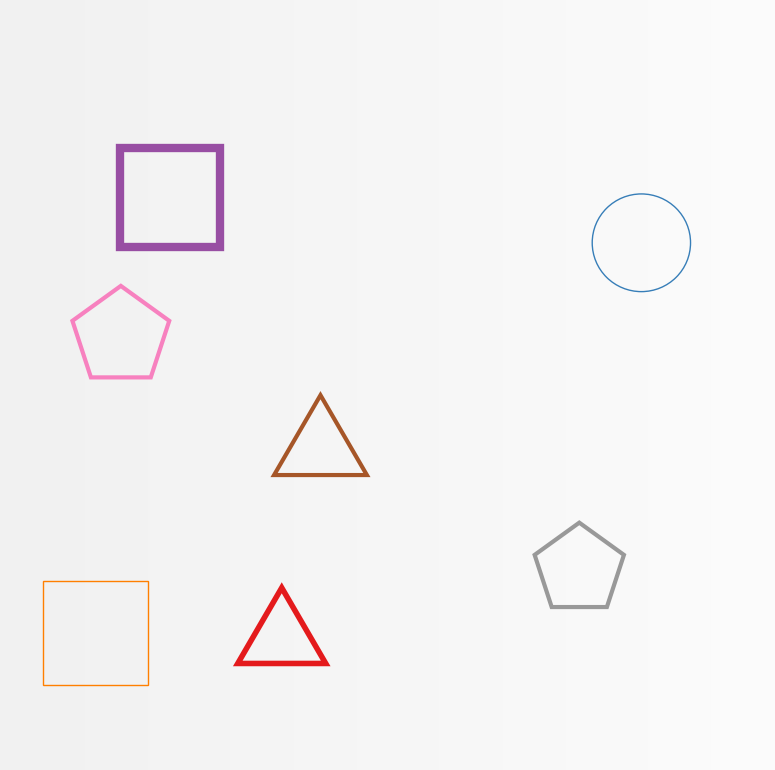[{"shape": "triangle", "thickness": 2, "radius": 0.33, "center": [0.364, 0.171]}, {"shape": "circle", "thickness": 0.5, "radius": 0.32, "center": [0.828, 0.685]}, {"shape": "square", "thickness": 3, "radius": 0.32, "center": [0.22, 0.744]}, {"shape": "square", "thickness": 0.5, "radius": 0.34, "center": [0.124, 0.178]}, {"shape": "triangle", "thickness": 1.5, "radius": 0.35, "center": [0.414, 0.418]}, {"shape": "pentagon", "thickness": 1.5, "radius": 0.33, "center": [0.156, 0.563]}, {"shape": "pentagon", "thickness": 1.5, "radius": 0.3, "center": [0.747, 0.261]}]